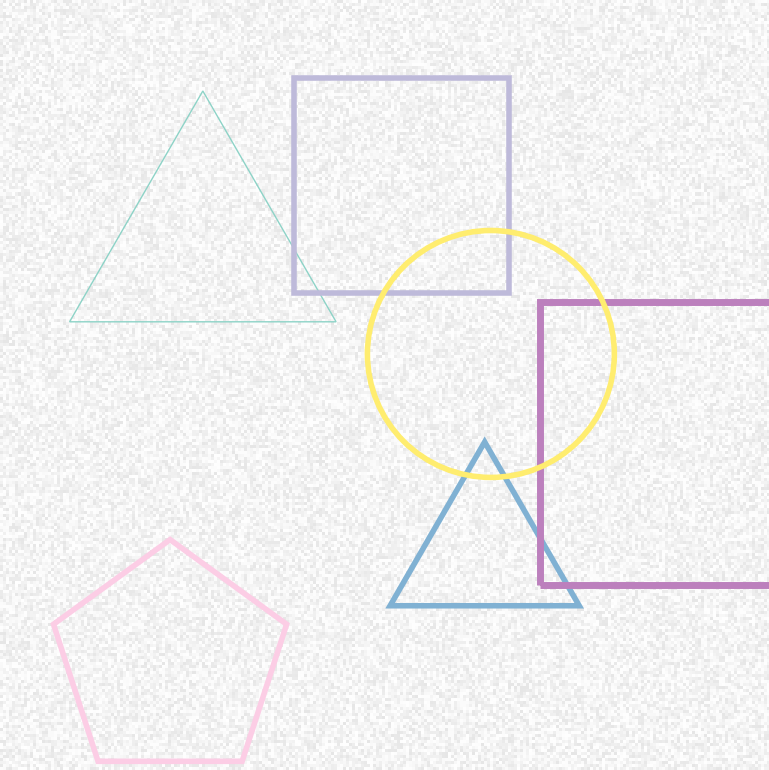[{"shape": "triangle", "thickness": 0.5, "radius": 1.0, "center": [0.263, 0.682]}, {"shape": "square", "thickness": 2, "radius": 0.7, "center": [0.521, 0.759]}, {"shape": "triangle", "thickness": 2, "radius": 0.71, "center": [0.629, 0.284]}, {"shape": "pentagon", "thickness": 2, "radius": 0.8, "center": [0.221, 0.14]}, {"shape": "square", "thickness": 2.5, "radius": 0.92, "center": [0.886, 0.424]}, {"shape": "circle", "thickness": 2, "radius": 0.8, "center": [0.638, 0.54]}]